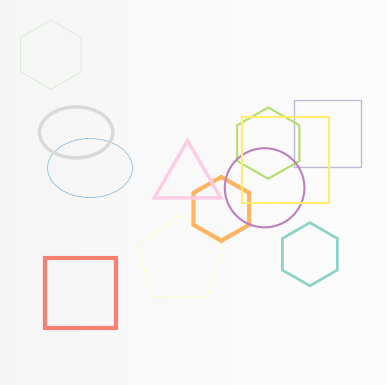[{"shape": "hexagon", "thickness": 2, "radius": 0.41, "center": [0.8, 0.34]}, {"shape": "pentagon", "thickness": 0.5, "radius": 0.59, "center": [0.464, 0.324]}, {"shape": "square", "thickness": 1, "radius": 0.44, "center": [0.845, 0.654]}, {"shape": "square", "thickness": 3, "radius": 0.46, "center": [0.207, 0.239]}, {"shape": "oval", "thickness": 0.5, "radius": 0.55, "center": [0.232, 0.564]}, {"shape": "hexagon", "thickness": 3, "radius": 0.41, "center": [0.571, 0.458]}, {"shape": "hexagon", "thickness": 1.5, "radius": 0.46, "center": [0.692, 0.628]}, {"shape": "triangle", "thickness": 2.5, "radius": 0.5, "center": [0.484, 0.536]}, {"shape": "oval", "thickness": 2.5, "radius": 0.47, "center": [0.197, 0.656]}, {"shape": "circle", "thickness": 1.5, "radius": 0.51, "center": [0.683, 0.512]}, {"shape": "hexagon", "thickness": 0.5, "radius": 0.45, "center": [0.131, 0.858]}, {"shape": "square", "thickness": 1.5, "radius": 0.56, "center": [0.736, 0.585]}]